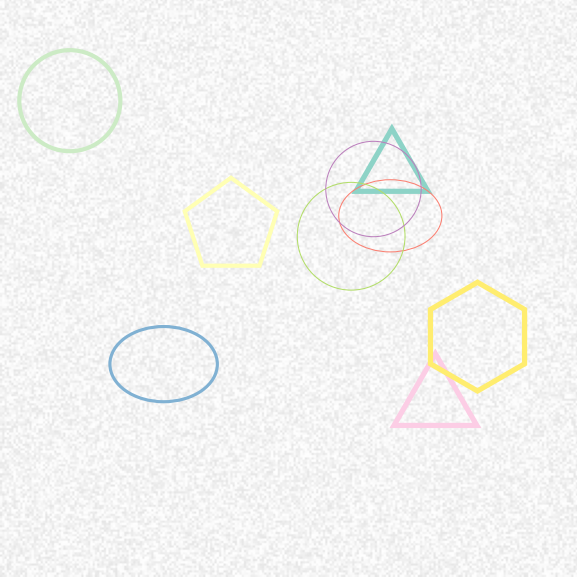[{"shape": "triangle", "thickness": 2.5, "radius": 0.36, "center": [0.679, 0.704]}, {"shape": "pentagon", "thickness": 2, "radius": 0.42, "center": [0.4, 0.607]}, {"shape": "oval", "thickness": 0.5, "radius": 0.45, "center": [0.676, 0.625]}, {"shape": "oval", "thickness": 1.5, "radius": 0.47, "center": [0.283, 0.369]}, {"shape": "circle", "thickness": 0.5, "radius": 0.47, "center": [0.608, 0.59]}, {"shape": "triangle", "thickness": 2.5, "radius": 0.41, "center": [0.754, 0.304]}, {"shape": "circle", "thickness": 0.5, "radius": 0.41, "center": [0.647, 0.672]}, {"shape": "circle", "thickness": 2, "radius": 0.44, "center": [0.121, 0.825]}, {"shape": "hexagon", "thickness": 2.5, "radius": 0.47, "center": [0.827, 0.416]}]